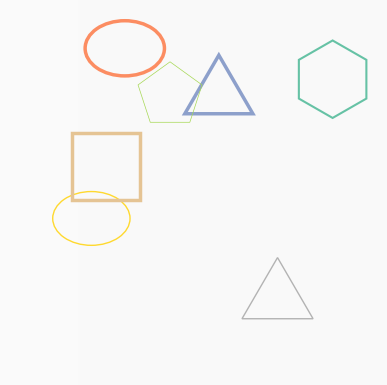[{"shape": "hexagon", "thickness": 1.5, "radius": 0.5, "center": [0.858, 0.794]}, {"shape": "oval", "thickness": 2.5, "radius": 0.51, "center": [0.322, 0.875]}, {"shape": "triangle", "thickness": 2.5, "radius": 0.51, "center": [0.565, 0.755]}, {"shape": "pentagon", "thickness": 0.5, "radius": 0.43, "center": [0.439, 0.753]}, {"shape": "oval", "thickness": 1, "radius": 0.5, "center": [0.236, 0.433]}, {"shape": "square", "thickness": 2.5, "radius": 0.44, "center": [0.273, 0.567]}, {"shape": "triangle", "thickness": 1, "radius": 0.53, "center": [0.716, 0.225]}]